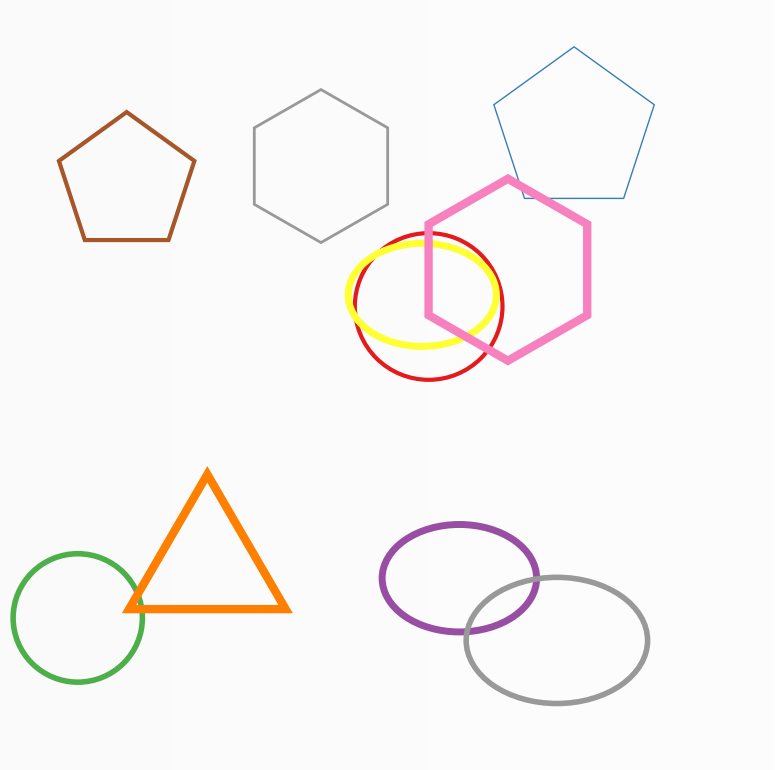[{"shape": "circle", "thickness": 1.5, "radius": 0.48, "center": [0.553, 0.602]}, {"shape": "pentagon", "thickness": 0.5, "radius": 0.54, "center": [0.741, 0.83]}, {"shape": "circle", "thickness": 2, "radius": 0.42, "center": [0.1, 0.197]}, {"shape": "oval", "thickness": 2.5, "radius": 0.5, "center": [0.593, 0.249]}, {"shape": "triangle", "thickness": 3, "radius": 0.58, "center": [0.268, 0.267]}, {"shape": "oval", "thickness": 2.5, "radius": 0.48, "center": [0.545, 0.617]}, {"shape": "pentagon", "thickness": 1.5, "radius": 0.46, "center": [0.163, 0.763]}, {"shape": "hexagon", "thickness": 3, "radius": 0.59, "center": [0.655, 0.65]}, {"shape": "hexagon", "thickness": 1, "radius": 0.5, "center": [0.414, 0.784]}, {"shape": "oval", "thickness": 2, "radius": 0.59, "center": [0.719, 0.168]}]